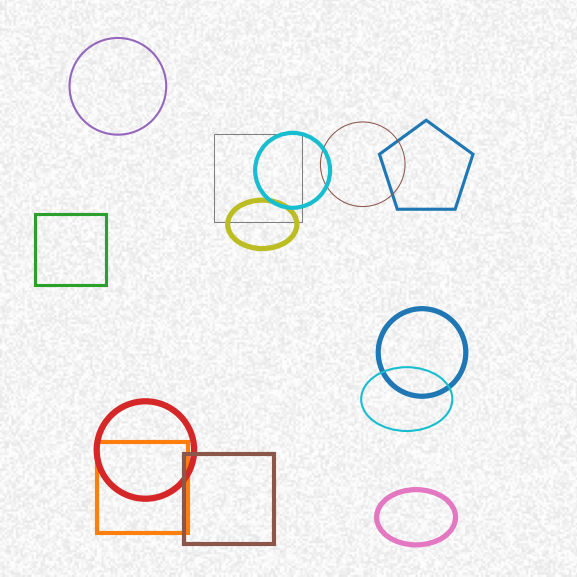[{"shape": "pentagon", "thickness": 1.5, "radius": 0.43, "center": [0.738, 0.706]}, {"shape": "circle", "thickness": 2.5, "radius": 0.38, "center": [0.731, 0.389]}, {"shape": "square", "thickness": 2, "radius": 0.4, "center": [0.247, 0.155]}, {"shape": "square", "thickness": 1.5, "radius": 0.31, "center": [0.122, 0.568]}, {"shape": "circle", "thickness": 3, "radius": 0.42, "center": [0.252, 0.22]}, {"shape": "circle", "thickness": 1, "radius": 0.42, "center": [0.204, 0.85]}, {"shape": "circle", "thickness": 0.5, "radius": 0.37, "center": [0.628, 0.715]}, {"shape": "square", "thickness": 2, "radius": 0.39, "center": [0.396, 0.135]}, {"shape": "oval", "thickness": 2.5, "radius": 0.34, "center": [0.721, 0.103]}, {"shape": "square", "thickness": 0.5, "radius": 0.38, "center": [0.447, 0.691]}, {"shape": "oval", "thickness": 2.5, "radius": 0.3, "center": [0.454, 0.611]}, {"shape": "circle", "thickness": 2, "radius": 0.32, "center": [0.507, 0.704]}, {"shape": "oval", "thickness": 1, "radius": 0.39, "center": [0.704, 0.308]}]